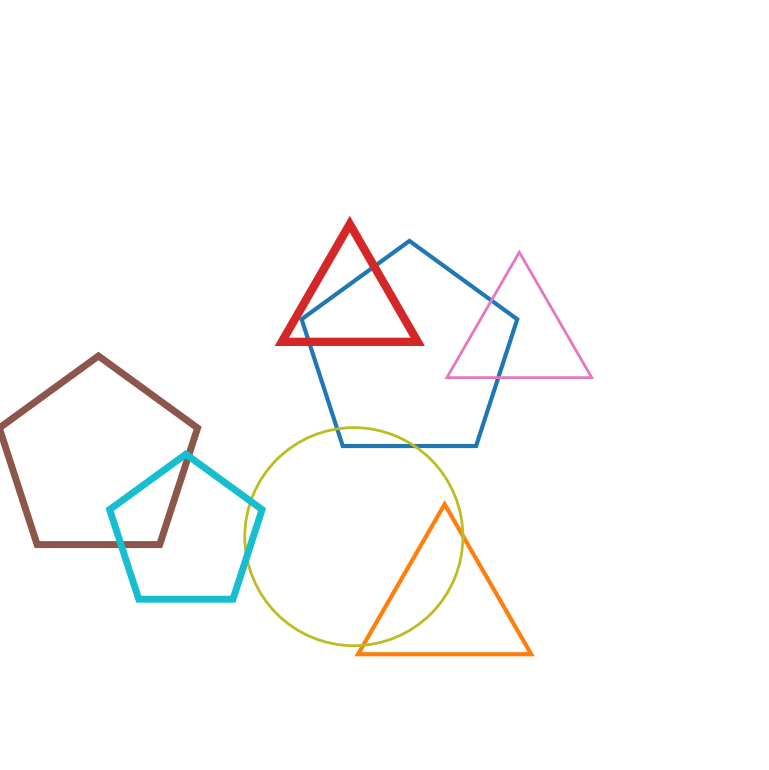[{"shape": "pentagon", "thickness": 1.5, "radius": 0.74, "center": [0.532, 0.54]}, {"shape": "triangle", "thickness": 1.5, "radius": 0.65, "center": [0.577, 0.215]}, {"shape": "triangle", "thickness": 3, "radius": 0.51, "center": [0.454, 0.607]}, {"shape": "pentagon", "thickness": 2.5, "radius": 0.68, "center": [0.128, 0.402]}, {"shape": "triangle", "thickness": 1, "radius": 0.54, "center": [0.674, 0.564]}, {"shape": "circle", "thickness": 1, "radius": 0.71, "center": [0.46, 0.303]}, {"shape": "pentagon", "thickness": 2.5, "radius": 0.52, "center": [0.241, 0.306]}]